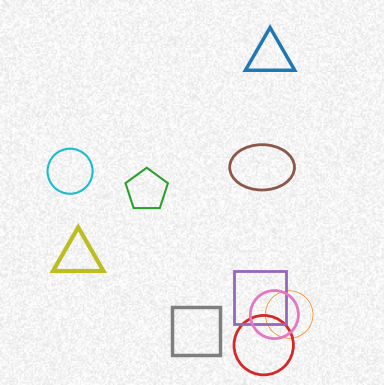[{"shape": "triangle", "thickness": 2.5, "radius": 0.37, "center": [0.702, 0.854]}, {"shape": "circle", "thickness": 0.5, "radius": 0.31, "center": [0.751, 0.183]}, {"shape": "pentagon", "thickness": 1.5, "radius": 0.29, "center": [0.381, 0.506]}, {"shape": "circle", "thickness": 2, "radius": 0.39, "center": [0.685, 0.103]}, {"shape": "square", "thickness": 2, "radius": 0.34, "center": [0.675, 0.227]}, {"shape": "oval", "thickness": 2, "radius": 0.42, "center": [0.681, 0.565]}, {"shape": "circle", "thickness": 2, "radius": 0.31, "center": [0.713, 0.183]}, {"shape": "square", "thickness": 2.5, "radius": 0.31, "center": [0.51, 0.14]}, {"shape": "triangle", "thickness": 3, "radius": 0.38, "center": [0.203, 0.334]}, {"shape": "circle", "thickness": 1.5, "radius": 0.29, "center": [0.182, 0.555]}]